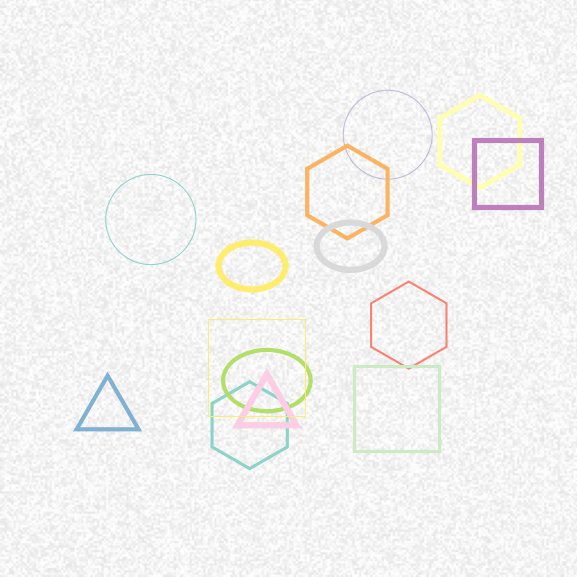[{"shape": "hexagon", "thickness": 1.5, "radius": 0.38, "center": [0.432, 0.263]}, {"shape": "circle", "thickness": 0.5, "radius": 0.39, "center": [0.261, 0.619]}, {"shape": "hexagon", "thickness": 2.5, "radius": 0.4, "center": [0.831, 0.754]}, {"shape": "circle", "thickness": 0.5, "radius": 0.38, "center": [0.671, 0.766]}, {"shape": "hexagon", "thickness": 1, "radius": 0.38, "center": [0.708, 0.436]}, {"shape": "triangle", "thickness": 2, "radius": 0.31, "center": [0.186, 0.287]}, {"shape": "hexagon", "thickness": 2, "radius": 0.4, "center": [0.602, 0.667]}, {"shape": "oval", "thickness": 2, "radius": 0.38, "center": [0.462, 0.34]}, {"shape": "triangle", "thickness": 3, "radius": 0.29, "center": [0.462, 0.292]}, {"shape": "oval", "thickness": 3, "radius": 0.29, "center": [0.607, 0.573]}, {"shape": "square", "thickness": 2.5, "radius": 0.29, "center": [0.879, 0.698]}, {"shape": "square", "thickness": 1.5, "radius": 0.37, "center": [0.687, 0.292]}, {"shape": "oval", "thickness": 3, "radius": 0.29, "center": [0.437, 0.539]}, {"shape": "square", "thickness": 0.5, "radius": 0.42, "center": [0.444, 0.363]}]